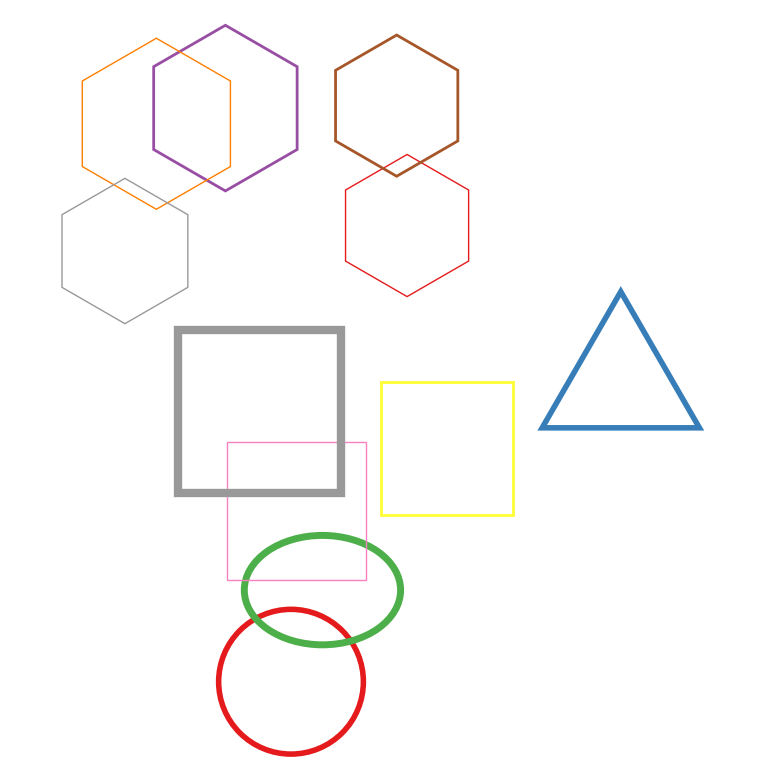[{"shape": "hexagon", "thickness": 0.5, "radius": 0.46, "center": [0.529, 0.707]}, {"shape": "circle", "thickness": 2, "radius": 0.47, "center": [0.378, 0.115]}, {"shape": "triangle", "thickness": 2, "radius": 0.59, "center": [0.806, 0.503]}, {"shape": "oval", "thickness": 2.5, "radius": 0.51, "center": [0.419, 0.234]}, {"shape": "hexagon", "thickness": 1, "radius": 0.54, "center": [0.293, 0.86]}, {"shape": "hexagon", "thickness": 0.5, "radius": 0.56, "center": [0.203, 0.839]}, {"shape": "square", "thickness": 1, "radius": 0.43, "center": [0.58, 0.417]}, {"shape": "hexagon", "thickness": 1, "radius": 0.46, "center": [0.515, 0.863]}, {"shape": "square", "thickness": 0.5, "radius": 0.45, "center": [0.385, 0.336]}, {"shape": "hexagon", "thickness": 0.5, "radius": 0.47, "center": [0.162, 0.674]}, {"shape": "square", "thickness": 3, "radius": 0.53, "center": [0.337, 0.466]}]